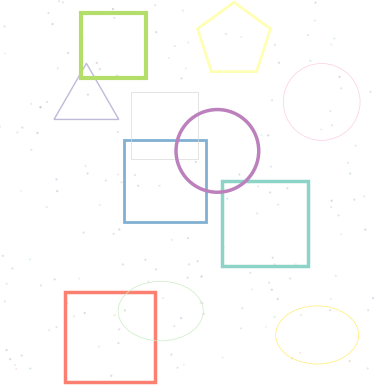[{"shape": "square", "thickness": 2.5, "radius": 0.55, "center": [0.688, 0.419]}, {"shape": "pentagon", "thickness": 2, "radius": 0.5, "center": [0.608, 0.894]}, {"shape": "triangle", "thickness": 1, "radius": 0.49, "center": [0.224, 0.738]}, {"shape": "square", "thickness": 2.5, "radius": 0.58, "center": [0.287, 0.124]}, {"shape": "square", "thickness": 2, "radius": 0.54, "center": [0.428, 0.53]}, {"shape": "square", "thickness": 3, "radius": 0.42, "center": [0.295, 0.881]}, {"shape": "circle", "thickness": 0.5, "radius": 0.5, "center": [0.835, 0.735]}, {"shape": "square", "thickness": 0.5, "radius": 0.43, "center": [0.427, 0.674]}, {"shape": "circle", "thickness": 2.5, "radius": 0.54, "center": [0.565, 0.608]}, {"shape": "oval", "thickness": 0.5, "radius": 0.55, "center": [0.417, 0.192]}, {"shape": "oval", "thickness": 0.5, "radius": 0.54, "center": [0.824, 0.13]}]